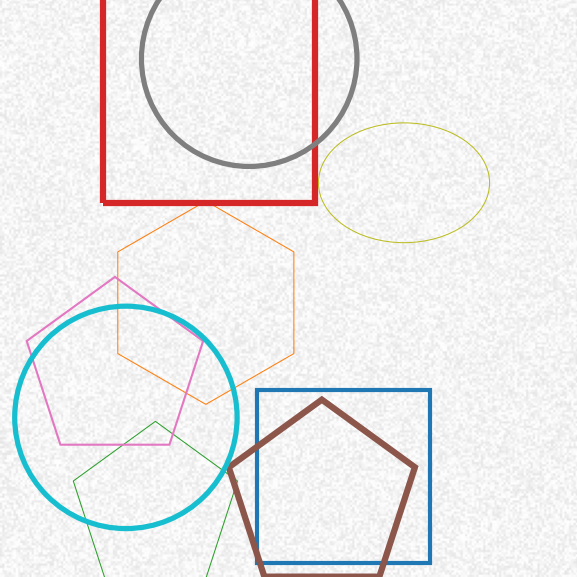[{"shape": "square", "thickness": 2, "radius": 0.75, "center": [0.595, 0.174]}, {"shape": "hexagon", "thickness": 0.5, "radius": 0.88, "center": [0.356, 0.475]}, {"shape": "pentagon", "thickness": 0.5, "radius": 0.75, "center": [0.269, 0.12]}, {"shape": "square", "thickness": 3, "radius": 0.92, "center": [0.362, 0.832]}, {"shape": "pentagon", "thickness": 3, "radius": 0.85, "center": [0.557, 0.138]}, {"shape": "pentagon", "thickness": 1, "radius": 0.8, "center": [0.199, 0.359]}, {"shape": "circle", "thickness": 2.5, "radius": 0.93, "center": [0.432, 0.898]}, {"shape": "oval", "thickness": 0.5, "radius": 0.74, "center": [0.7, 0.683]}, {"shape": "circle", "thickness": 2.5, "radius": 0.96, "center": [0.218, 0.276]}]